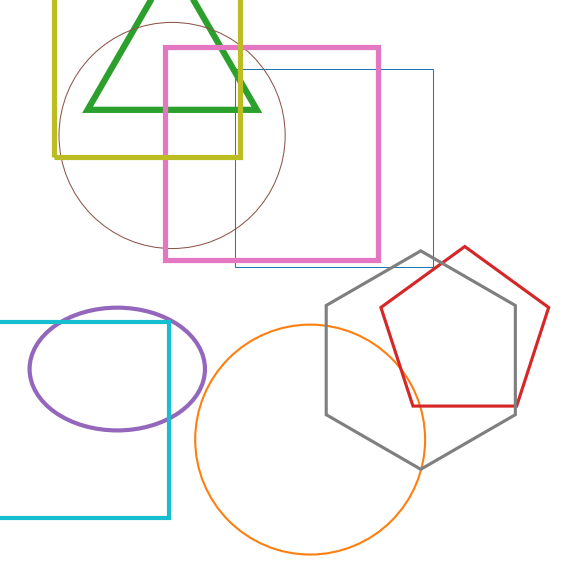[{"shape": "square", "thickness": 0.5, "radius": 0.86, "center": [0.579, 0.709]}, {"shape": "circle", "thickness": 1, "radius": 1.0, "center": [0.537, 0.238]}, {"shape": "triangle", "thickness": 3, "radius": 0.85, "center": [0.298, 0.894]}, {"shape": "pentagon", "thickness": 1.5, "radius": 0.76, "center": [0.805, 0.42]}, {"shape": "oval", "thickness": 2, "radius": 0.76, "center": [0.203, 0.36]}, {"shape": "circle", "thickness": 0.5, "radius": 0.98, "center": [0.298, 0.765]}, {"shape": "square", "thickness": 2.5, "radius": 0.92, "center": [0.47, 0.734]}, {"shape": "hexagon", "thickness": 1.5, "radius": 0.95, "center": [0.729, 0.376]}, {"shape": "square", "thickness": 2.5, "radius": 0.81, "center": [0.255, 0.889]}, {"shape": "square", "thickness": 2, "radius": 0.85, "center": [0.123, 0.271]}]